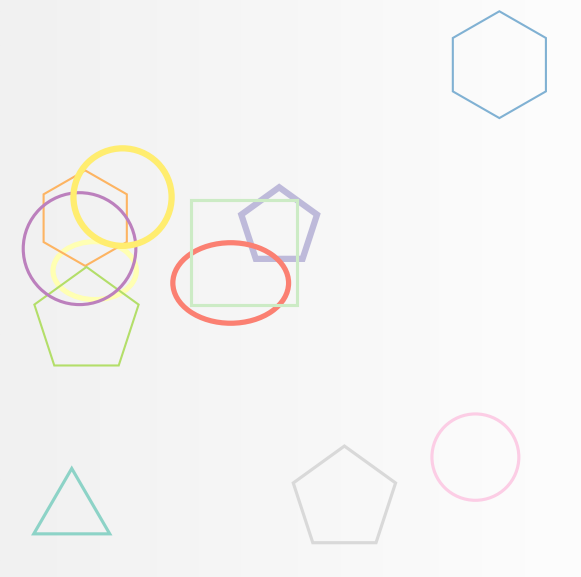[{"shape": "triangle", "thickness": 1.5, "radius": 0.38, "center": [0.123, 0.112]}, {"shape": "oval", "thickness": 2.5, "radius": 0.36, "center": [0.163, 0.531]}, {"shape": "pentagon", "thickness": 3, "radius": 0.34, "center": [0.48, 0.606]}, {"shape": "oval", "thickness": 2.5, "radius": 0.5, "center": [0.397, 0.509]}, {"shape": "hexagon", "thickness": 1, "radius": 0.46, "center": [0.859, 0.887]}, {"shape": "hexagon", "thickness": 1, "radius": 0.41, "center": [0.147, 0.621]}, {"shape": "pentagon", "thickness": 1, "radius": 0.47, "center": [0.149, 0.443]}, {"shape": "circle", "thickness": 1.5, "radius": 0.37, "center": [0.818, 0.208]}, {"shape": "pentagon", "thickness": 1.5, "radius": 0.46, "center": [0.593, 0.134]}, {"shape": "circle", "thickness": 1.5, "radius": 0.48, "center": [0.137, 0.569]}, {"shape": "square", "thickness": 1.5, "radius": 0.45, "center": [0.419, 0.561]}, {"shape": "circle", "thickness": 3, "radius": 0.42, "center": [0.211, 0.658]}]